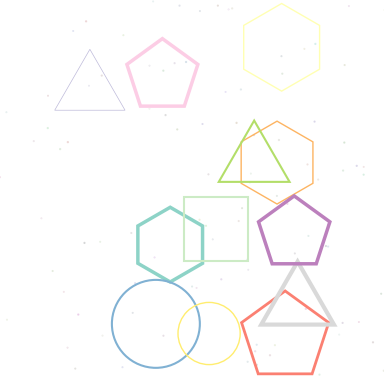[{"shape": "hexagon", "thickness": 2.5, "radius": 0.49, "center": [0.442, 0.365]}, {"shape": "hexagon", "thickness": 1, "radius": 0.57, "center": [0.732, 0.877]}, {"shape": "triangle", "thickness": 0.5, "radius": 0.53, "center": [0.233, 0.766]}, {"shape": "pentagon", "thickness": 2, "radius": 0.6, "center": [0.741, 0.125]}, {"shape": "circle", "thickness": 1.5, "radius": 0.57, "center": [0.405, 0.159]}, {"shape": "hexagon", "thickness": 1, "radius": 0.54, "center": [0.72, 0.578]}, {"shape": "triangle", "thickness": 1.5, "radius": 0.53, "center": [0.66, 0.581]}, {"shape": "pentagon", "thickness": 2.5, "radius": 0.48, "center": [0.422, 0.803]}, {"shape": "triangle", "thickness": 3, "radius": 0.55, "center": [0.773, 0.211]}, {"shape": "pentagon", "thickness": 2.5, "radius": 0.49, "center": [0.764, 0.394]}, {"shape": "square", "thickness": 1.5, "radius": 0.42, "center": [0.562, 0.406]}, {"shape": "circle", "thickness": 1, "radius": 0.4, "center": [0.543, 0.134]}]